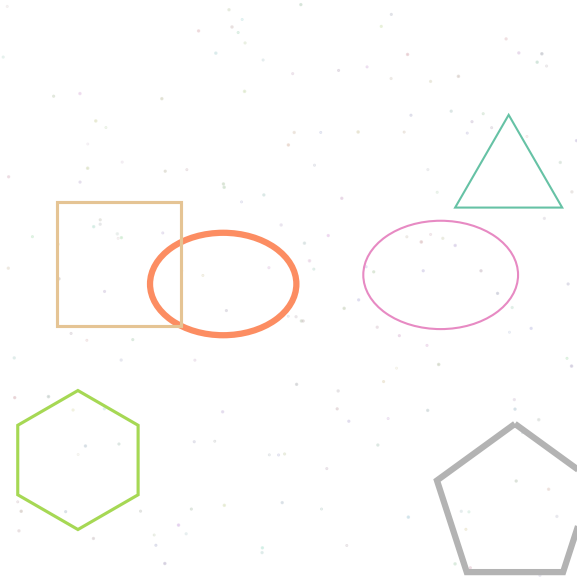[{"shape": "triangle", "thickness": 1, "radius": 0.54, "center": [0.881, 0.693]}, {"shape": "oval", "thickness": 3, "radius": 0.63, "center": [0.387, 0.507]}, {"shape": "oval", "thickness": 1, "radius": 0.67, "center": [0.763, 0.523]}, {"shape": "hexagon", "thickness": 1.5, "radius": 0.6, "center": [0.135, 0.203]}, {"shape": "square", "thickness": 1.5, "radius": 0.54, "center": [0.206, 0.542]}, {"shape": "pentagon", "thickness": 3, "radius": 0.71, "center": [0.892, 0.123]}]